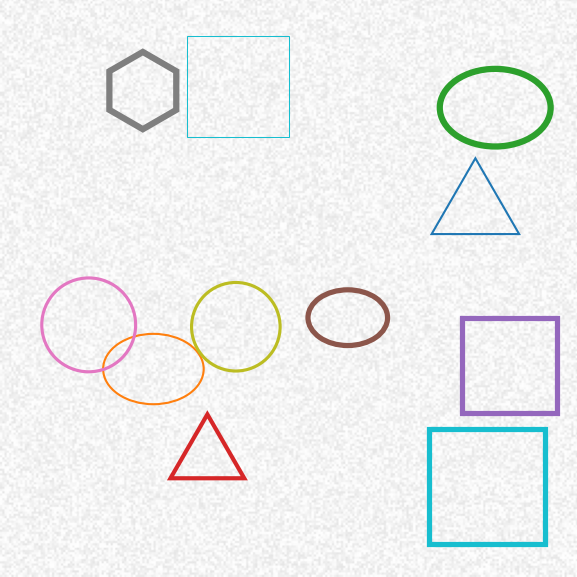[{"shape": "triangle", "thickness": 1, "radius": 0.44, "center": [0.823, 0.638]}, {"shape": "oval", "thickness": 1, "radius": 0.44, "center": [0.266, 0.36]}, {"shape": "oval", "thickness": 3, "radius": 0.48, "center": [0.858, 0.813]}, {"shape": "triangle", "thickness": 2, "radius": 0.37, "center": [0.359, 0.208]}, {"shape": "square", "thickness": 2.5, "radius": 0.41, "center": [0.882, 0.366]}, {"shape": "oval", "thickness": 2.5, "radius": 0.34, "center": [0.602, 0.449]}, {"shape": "circle", "thickness": 1.5, "radius": 0.41, "center": [0.154, 0.437]}, {"shape": "hexagon", "thickness": 3, "radius": 0.33, "center": [0.247, 0.842]}, {"shape": "circle", "thickness": 1.5, "radius": 0.38, "center": [0.408, 0.433]}, {"shape": "square", "thickness": 0.5, "radius": 0.44, "center": [0.412, 0.85]}, {"shape": "square", "thickness": 2.5, "radius": 0.5, "center": [0.843, 0.156]}]